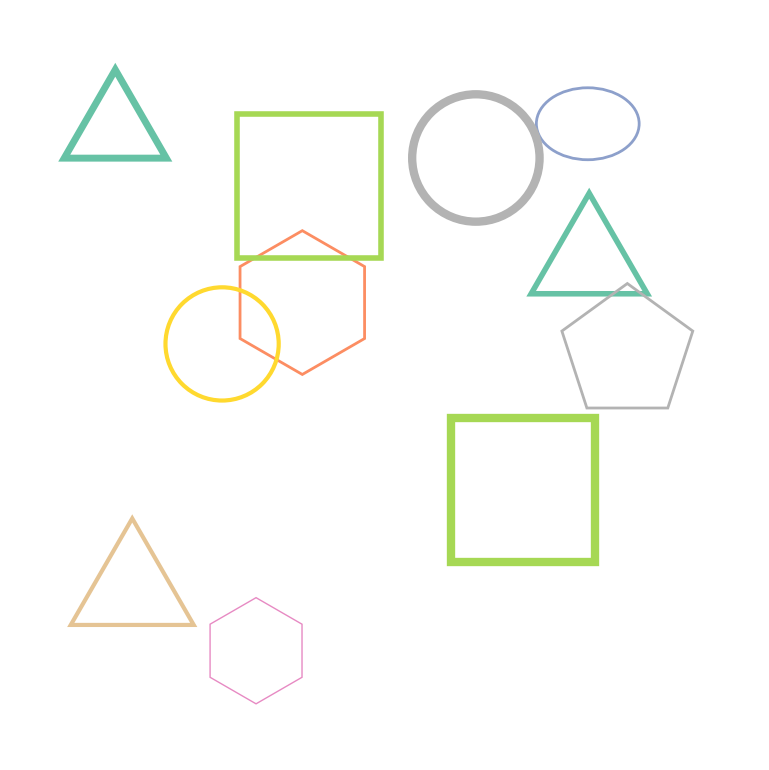[{"shape": "triangle", "thickness": 2, "radius": 0.44, "center": [0.765, 0.662]}, {"shape": "triangle", "thickness": 2.5, "radius": 0.38, "center": [0.15, 0.833]}, {"shape": "hexagon", "thickness": 1, "radius": 0.47, "center": [0.393, 0.607]}, {"shape": "oval", "thickness": 1, "radius": 0.33, "center": [0.763, 0.839]}, {"shape": "hexagon", "thickness": 0.5, "radius": 0.34, "center": [0.333, 0.155]}, {"shape": "square", "thickness": 3, "radius": 0.47, "center": [0.679, 0.364]}, {"shape": "square", "thickness": 2, "radius": 0.47, "center": [0.402, 0.759]}, {"shape": "circle", "thickness": 1.5, "radius": 0.37, "center": [0.288, 0.553]}, {"shape": "triangle", "thickness": 1.5, "radius": 0.46, "center": [0.172, 0.234]}, {"shape": "pentagon", "thickness": 1, "radius": 0.45, "center": [0.815, 0.542]}, {"shape": "circle", "thickness": 3, "radius": 0.41, "center": [0.618, 0.795]}]